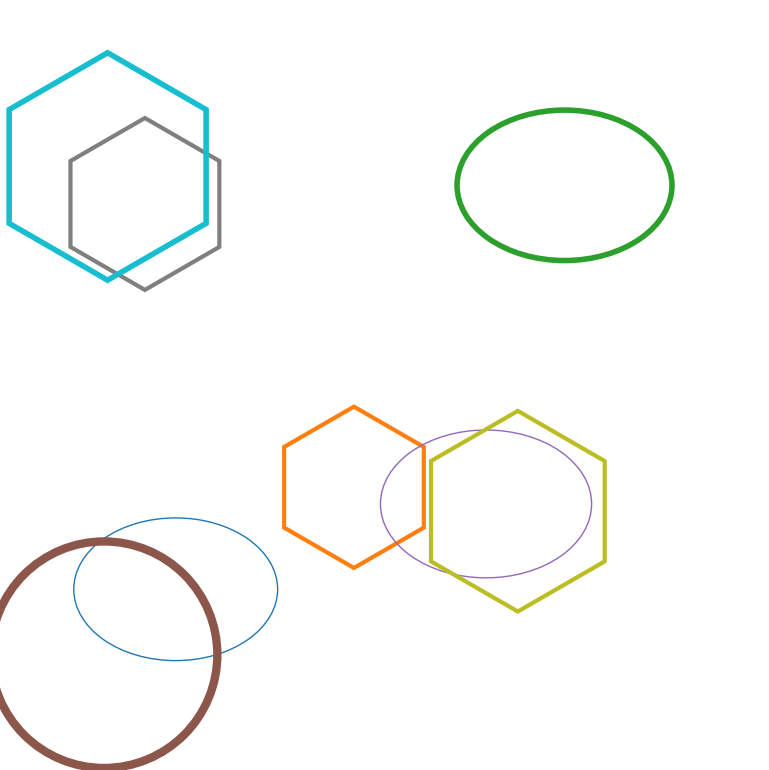[{"shape": "oval", "thickness": 0.5, "radius": 0.66, "center": [0.228, 0.235]}, {"shape": "hexagon", "thickness": 1.5, "radius": 0.52, "center": [0.46, 0.367]}, {"shape": "oval", "thickness": 2, "radius": 0.7, "center": [0.733, 0.759]}, {"shape": "oval", "thickness": 0.5, "radius": 0.69, "center": [0.631, 0.346]}, {"shape": "circle", "thickness": 3, "radius": 0.74, "center": [0.135, 0.15]}, {"shape": "hexagon", "thickness": 1.5, "radius": 0.56, "center": [0.188, 0.735]}, {"shape": "hexagon", "thickness": 1.5, "radius": 0.65, "center": [0.673, 0.336]}, {"shape": "hexagon", "thickness": 2, "radius": 0.74, "center": [0.14, 0.784]}]